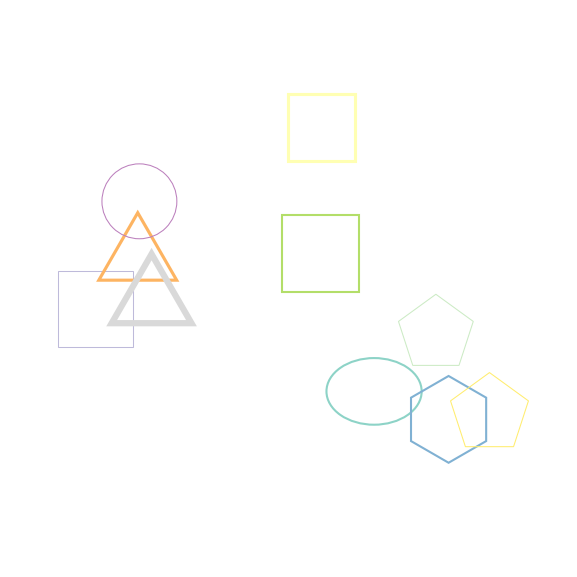[{"shape": "oval", "thickness": 1, "radius": 0.41, "center": [0.648, 0.321]}, {"shape": "square", "thickness": 1.5, "radius": 0.29, "center": [0.557, 0.778]}, {"shape": "square", "thickness": 0.5, "radius": 0.33, "center": [0.165, 0.464]}, {"shape": "hexagon", "thickness": 1, "radius": 0.38, "center": [0.777, 0.273]}, {"shape": "triangle", "thickness": 1.5, "radius": 0.39, "center": [0.239, 0.553]}, {"shape": "square", "thickness": 1, "radius": 0.33, "center": [0.555, 0.56]}, {"shape": "triangle", "thickness": 3, "radius": 0.4, "center": [0.262, 0.479]}, {"shape": "circle", "thickness": 0.5, "radius": 0.32, "center": [0.241, 0.651]}, {"shape": "pentagon", "thickness": 0.5, "radius": 0.34, "center": [0.755, 0.421]}, {"shape": "pentagon", "thickness": 0.5, "radius": 0.35, "center": [0.848, 0.283]}]